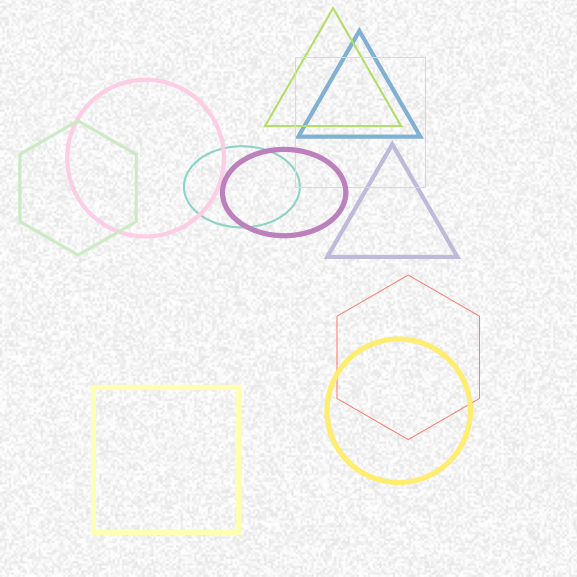[{"shape": "oval", "thickness": 1, "radius": 0.5, "center": [0.419, 0.676]}, {"shape": "square", "thickness": 2.5, "radius": 0.63, "center": [0.287, 0.204]}, {"shape": "triangle", "thickness": 2, "radius": 0.65, "center": [0.679, 0.619]}, {"shape": "hexagon", "thickness": 0.5, "radius": 0.71, "center": [0.707, 0.38]}, {"shape": "triangle", "thickness": 2, "radius": 0.61, "center": [0.622, 0.824]}, {"shape": "triangle", "thickness": 1, "radius": 0.68, "center": [0.577, 0.849]}, {"shape": "circle", "thickness": 2, "radius": 0.68, "center": [0.252, 0.725]}, {"shape": "square", "thickness": 0.5, "radius": 0.56, "center": [0.623, 0.787]}, {"shape": "oval", "thickness": 2.5, "radius": 0.53, "center": [0.492, 0.666]}, {"shape": "hexagon", "thickness": 1.5, "radius": 0.58, "center": [0.135, 0.674]}, {"shape": "circle", "thickness": 2.5, "radius": 0.62, "center": [0.69, 0.288]}]